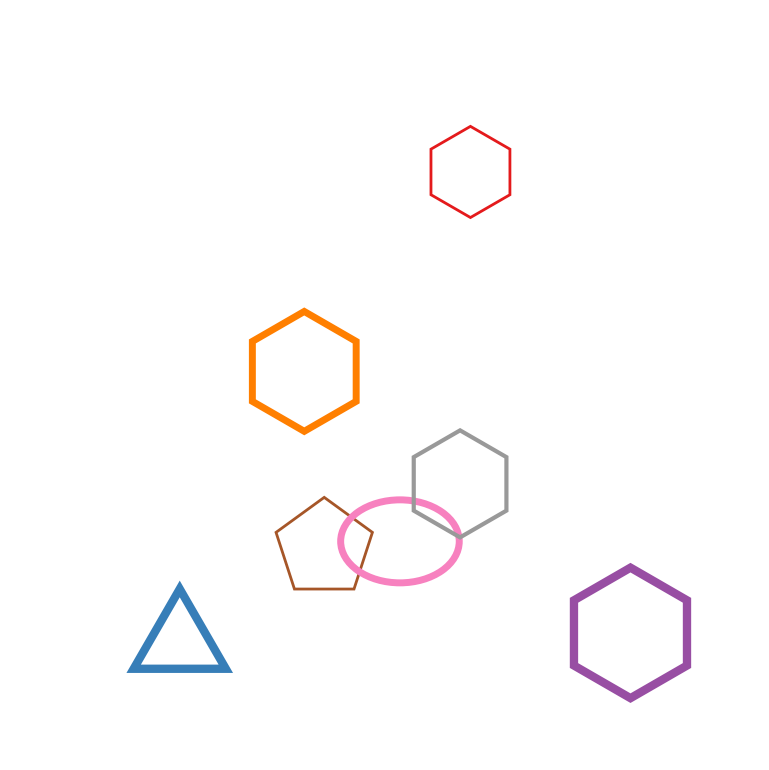[{"shape": "hexagon", "thickness": 1, "radius": 0.3, "center": [0.611, 0.777]}, {"shape": "triangle", "thickness": 3, "radius": 0.35, "center": [0.233, 0.166]}, {"shape": "hexagon", "thickness": 3, "radius": 0.42, "center": [0.819, 0.178]}, {"shape": "hexagon", "thickness": 2.5, "radius": 0.39, "center": [0.395, 0.518]}, {"shape": "pentagon", "thickness": 1, "radius": 0.33, "center": [0.421, 0.288]}, {"shape": "oval", "thickness": 2.5, "radius": 0.39, "center": [0.519, 0.297]}, {"shape": "hexagon", "thickness": 1.5, "radius": 0.35, "center": [0.598, 0.372]}]